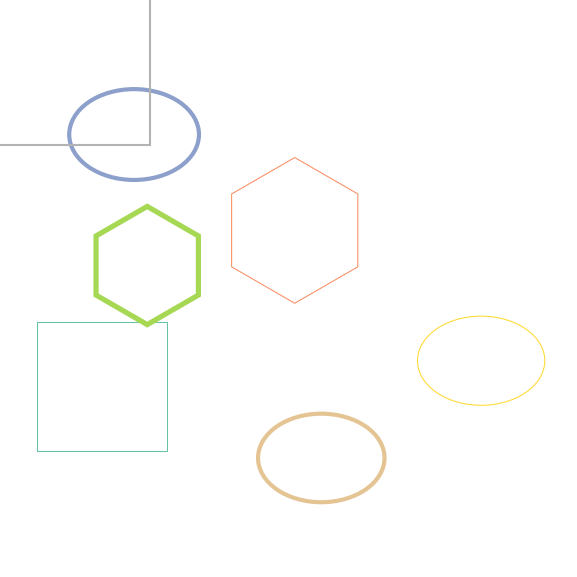[{"shape": "square", "thickness": 0.5, "radius": 0.56, "center": [0.176, 0.33]}, {"shape": "hexagon", "thickness": 0.5, "radius": 0.63, "center": [0.51, 0.6]}, {"shape": "oval", "thickness": 2, "radius": 0.56, "center": [0.232, 0.766]}, {"shape": "hexagon", "thickness": 2.5, "radius": 0.51, "center": [0.255, 0.539]}, {"shape": "oval", "thickness": 0.5, "radius": 0.55, "center": [0.833, 0.375]}, {"shape": "oval", "thickness": 2, "radius": 0.55, "center": [0.556, 0.206]}, {"shape": "square", "thickness": 1, "radius": 0.73, "center": [0.115, 0.894]}]